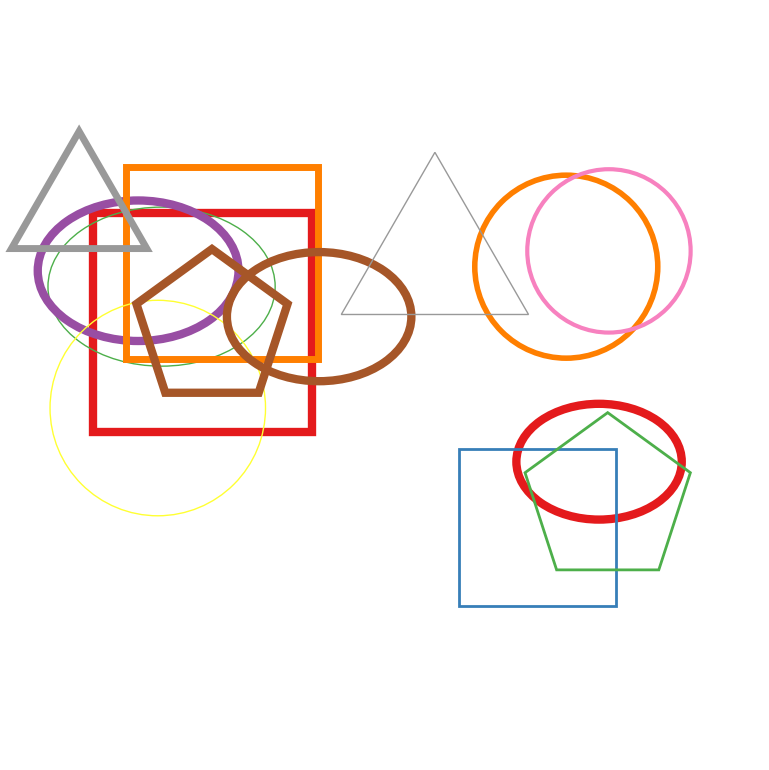[{"shape": "oval", "thickness": 3, "radius": 0.54, "center": [0.778, 0.4]}, {"shape": "square", "thickness": 3, "radius": 0.71, "center": [0.263, 0.581]}, {"shape": "square", "thickness": 1, "radius": 0.51, "center": [0.698, 0.315]}, {"shape": "pentagon", "thickness": 1, "radius": 0.56, "center": [0.789, 0.351]}, {"shape": "oval", "thickness": 0.5, "radius": 0.74, "center": [0.21, 0.628]}, {"shape": "oval", "thickness": 3, "radius": 0.65, "center": [0.179, 0.648]}, {"shape": "square", "thickness": 2.5, "radius": 0.62, "center": [0.289, 0.658]}, {"shape": "circle", "thickness": 2, "radius": 0.59, "center": [0.735, 0.654]}, {"shape": "circle", "thickness": 0.5, "radius": 0.7, "center": [0.205, 0.47]}, {"shape": "oval", "thickness": 3, "radius": 0.6, "center": [0.414, 0.589]}, {"shape": "pentagon", "thickness": 3, "radius": 0.52, "center": [0.275, 0.573]}, {"shape": "circle", "thickness": 1.5, "radius": 0.53, "center": [0.791, 0.674]}, {"shape": "triangle", "thickness": 2.5, "radius": 0.51, "center": [0.103, 0.728]}, {"shape": "triangle", "thickness": 0.5, "radius": 0.7, "center": [0.565, 0.662]}]